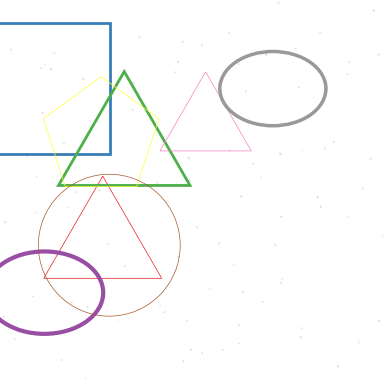[{"shape": "triangle", "thickness": 0.5, "radius": 0.88, "center": [0.267, 0.366]}, {"shape": "square", "thickness": 2, "radius": 0.85, "center": [0.116, 0.77]}, {"shape": "triangle", "thickness": 2, "radius": 0.99, "center": [0.323, 0.617]}, {"shape": "oval", "thickness": 3, "radius": 0.76, "center": [0.115, 0.24]}, {"shape": "pentagon", "thickness": 0.5, "radius": 0.79, "center": [0.263, 0.643]}, {"shape": "circle", "thickness": 0.5, "radius": 0.92, "center": [0.284, 0.363]}, {"shape": "triangle", "thickness": 0.5, "radius": 0.69, "center": [0.534, 0.676]}, {"shape": "oval", "thickness": 2.5, "radius": 0.69, "center": [0.709, 0.77]}]